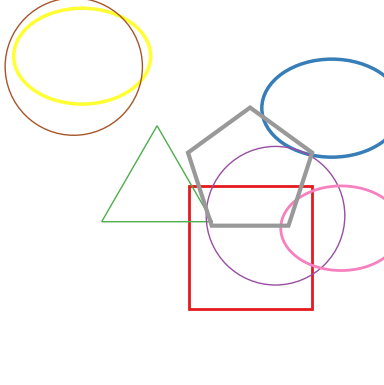[{"shape": "square", "thickness": 2, "radius": 0.8, "center": [0.651, 0.357]}, {"shape": "oval", "thickness": 2.5, "radius": 0.91, "center": [0.862, 0.719]}, {"shape": "triangle", "thickness": 1, "radius": 0.83, "center": [0.408, 0.507]}, {"shape": "circle", "thickness": 1, "radius": 0.9, "center": [0.716, 0.44]}, {"shape": "oval", "thickness": 2.5, "radius": 0.89, "center": [0.213, 0.854]}, {"shape": "circle", "thickness": 1, "radius": 0.89, "center": [0.192, 0.827]}, {"shape": "oval", "thickness": 2, "radius": 0.78, "center": [0.886, 0.407]}, {"shape": "pentagon", "thickness": 3, "radius": 0.85, "center": [0.65, 0.551]}]